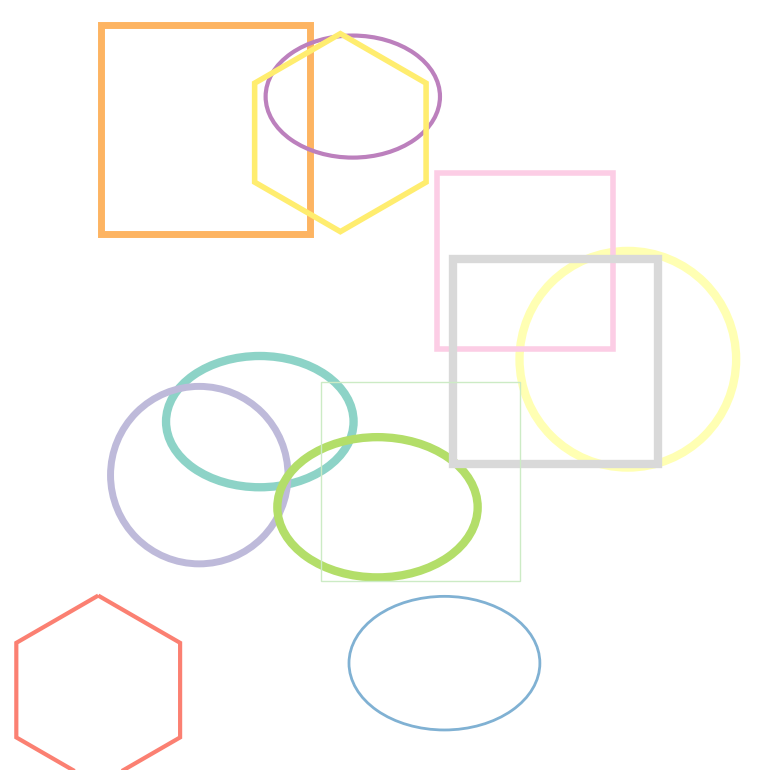[{"shape": "oval", "thickness": 3, "radius": 0.61, "center": [0.337, 0.452]}, {"shape": "circle", "thickness": 3, "radius": 0.7, "center": [0.815, 0.533]}, {"shape": "circle", "thickness": 2.5, "radius": 0.58, "center": [0.259, 0.383]}, {"shape": "hexagon", "thickness": 1.5, "radius": 0.61, "center": [0.128, 0.104]}, {"shape": "oval", "thickness": 1, "radius": 0.62, "center": [0.577, 0.139]}, {"shape": "square", "thickness": 2.5, "radius": 0.68, "center": [0.267, 0.832]}, {"shape": "oval", "thickness": 3, "radius": 0.65, "center": [0.49, 0.341]}, {"shape": "square", "thickness": 2, "radius": 0.57, "center": [0.682, 0.661]}, {"shape": "square", "thickness": 3, "radius": 0.66, "center": [0.722, 0.53]}, {"shape": "oval", "thickness": 1.5, "radius": 0.57, "center": [0.458, 0.875]}, {"shape": "square", "thickness": 0.5, "radius": 0.65, "center": [0.546, 0.375]}, {"shape": "hexagon", "thickness": 2, "radius": 0.64, "center": [0.442, 0.828]}]